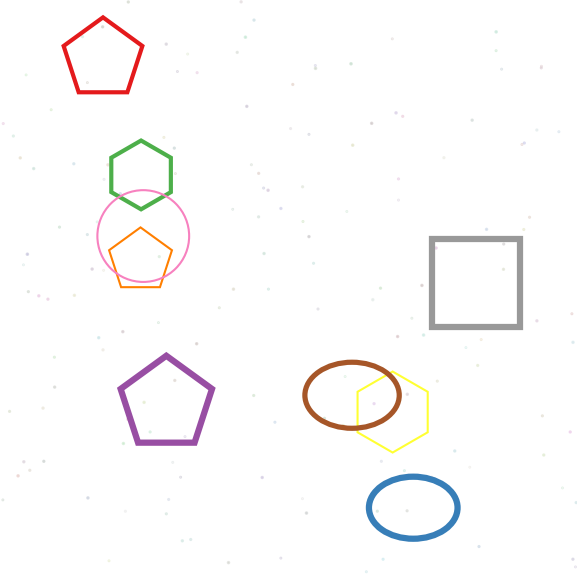[{"shape": "pentagon", "thickness": 2, "radius": 0.36, "center": [0.178, 0.897]}, {"shape": "oval", "thickness": 3, "radius": 0.38, "center": [0.716, 0.12]}, {"shape": "hexagon", "thickness": 2, "radius": 0.3, "center": [0.244, 0.696]}, {"shape": "pentagon", "thickness": 3, "radius": 0.42, "center": [0.288, 0.3]}, {"shape": "pentagon", "thickness": 1, "radius": 0.29, "center": [0.243, 0.548]}, {"shape": "hexagon", "thickness": 1, "radius": 0.35, "center": [0.68, 0.286]}, {"shape": "oval", "thickness": 2.5, "radius": 0.41, "center": [0.61, 0.315]}, {"shape": "circle", "thickness": 1, "radius": 0.4, "center": [0.248, 0.59]}, {"shape": "square", "thickness": 3, "radius": 0.38, "center": [0.824, 0.509]}]